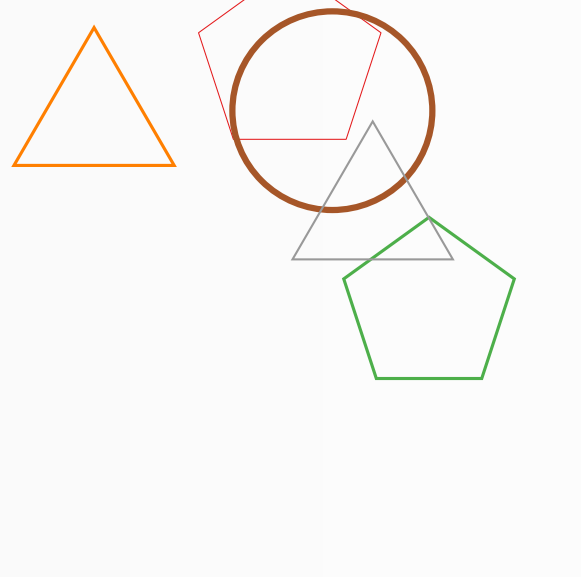[{"shape": "pentagon", "thickness": 0.5, "radius": 0.83, "center": [0.499, 0.891]}, {"shape": "pentagon", "thickness": 1.5, "radius": 0.77, "center": [0.738, 0.469]}, {"shape": "triangle", "thickness": 1.5, "radius": 0.8, "center": [0.162, 0.792]}, {"shape": "circle", "thickness": 3, "radius": 0.86, "center": [0.572, 0.807]}, {"shape": "triangle", "thickness": 1, "radius": 0.8, "center": [0.641, 0.63]}]